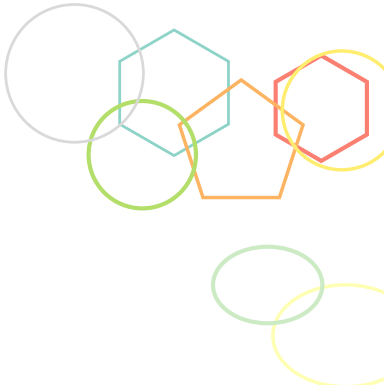[{"shape": "hexagon", "thickness": 2, "radius": 0.82, "center": [0.452, 0.759]}, {"shape": "oval", "thickness": 2.5, "radius": 0.95, "center": [0.898, 0.128]}, {"shape": "hexagon", "thickness": 3, "radius": 0.68, "center": [0.835, 0.719]}, {"shape": "pentagon", "thickness": 2.5, "radius": 0.84, "center": [0.627, 0.623]}, {"shape": "circle", "thickness": 3, "radius": 0.7, "center": [0.37, 0.598]}, {"shape": "circle", "thickness": 2, "radius": 0.89, "center": [0.194, 0.809]}, {"shape": "oval", "thickness": 3, "radius": 0.71, "center": [0.695, 0.26]}, {"shape": "circle", "thickness": 2.5, "radius": 0.77, "center": [0.888, 0.713]}]